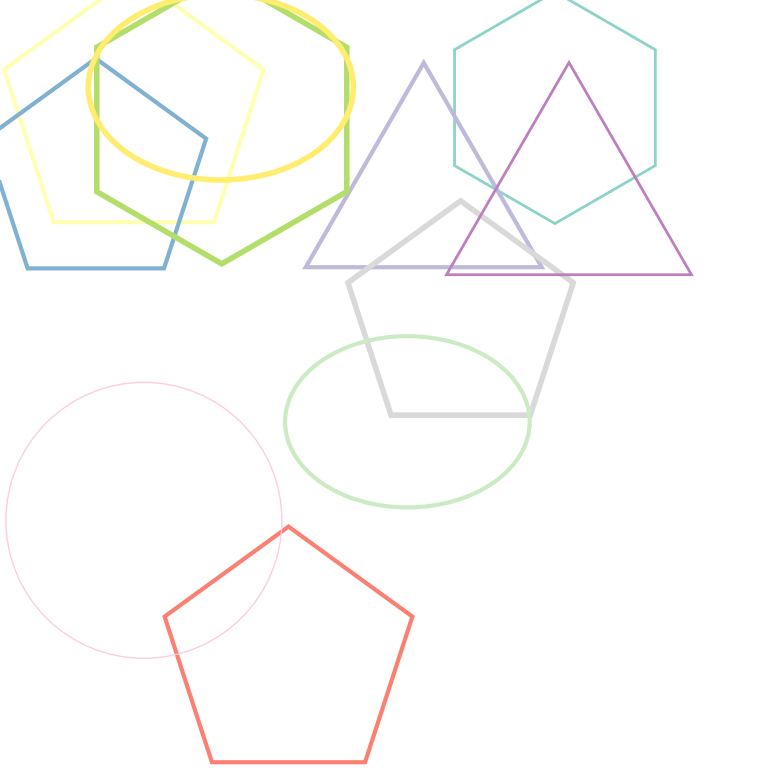[{"shape": "hexagon", "thickness": 1, "radius": 0.75, "center": [0.721, 0.86]}, {"shape": "pentagon", "thickness": 1.5, "radius": 0.89, "center": [0.174, 0.855]}, {"shape": "triangle", "thickness": 1.5, "radius": 0.88, "center": [0.55, 0.741]}, {"shape": "pentagon", "thickness": 1.5, "radius": 0.85, "center": [0.375, 0.147]}, {"shape": "pentagon", "thickness": 1.5, "radius": 0.75, "center": [0.124, 0.773]}, {"shape": "hexagon", "thickness": 2, "radius": 0.94, "center": [0.288, 0.845]}, {"shape": "circle", "thickness": 0.5, "radius": 0.9, "center": [0.187, 0.324]}, {"shape": "pentagon", "thickness": 2, "radius": 0.77, "center": [0.598, 0.585]}, {"shape": "triangle", "thickness": 1, "radius": 0.92, "center": [0.739, 0.735]}, {"shape": "oval", "thickness": 1.5, "radius": 0.79, "center": [0.529, 0.452]}, {"shape": "oval", "thickness": 2, "radius": 0.86, "center": [0.287, 0.887]}]